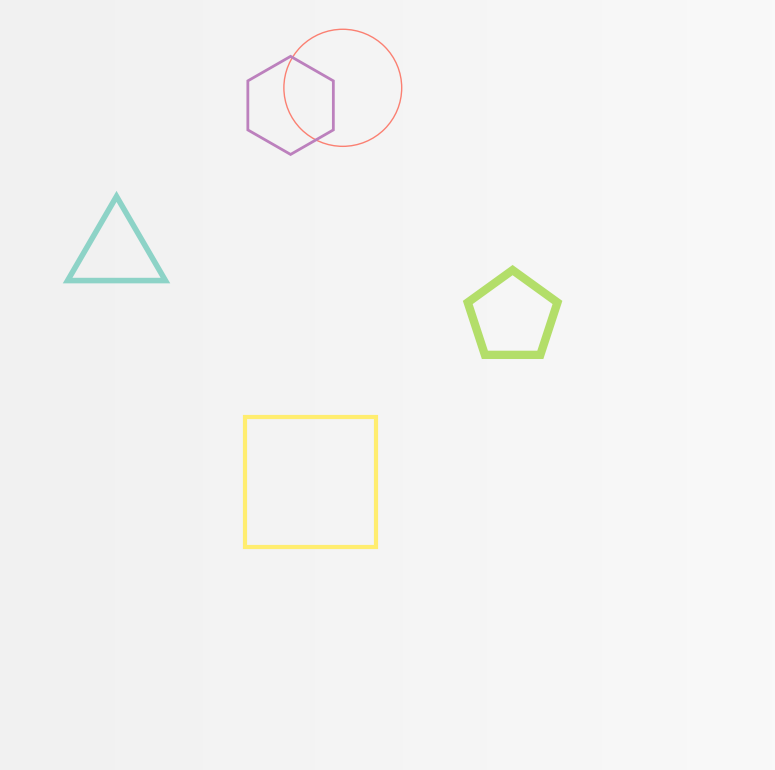[{"shape": "triangle", "thickness": 2, "radius": 0.36, "center": [0.15, 0.672]}, {"shape": "circle", "thickness": 0.5, "radius": 0.38, "center": [0.442, 0.886]}, {"shape": "pentagon", "thickness": 3, "radius": 0.3, "center": [0.661, 0.588]}, {"shape": "hexagon", "thickness": 1, "radius": 0.32, "center": [0.375, 0.863]}, {"shape": "square", "thickness": 1.5, "radius": 0.42, "center": [0.401, 0.374]}]